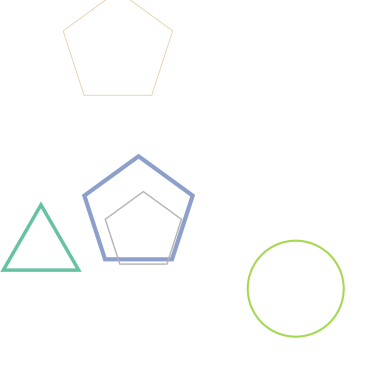[{"shape": "triangle", "thickness": 2.5, "radius": 0.57, "center": [0.106, 0.355]}, {"shape": "pentagon", "thickness": 3, "radius": 0.74, "center": [0.36, 0.446]}, {"shape": "circle", "thickness": 1.5, "radius": 0.62, "center": [0.768, 0.25]}, {"shape": "pentagon", "thickness": 0.5, "radius": 0.75, "center": [0.306, 0.874]}, {"shape": "pentagon", "thickness": 1, "radius": 0.52, "center": [0.372, 0.398]}]